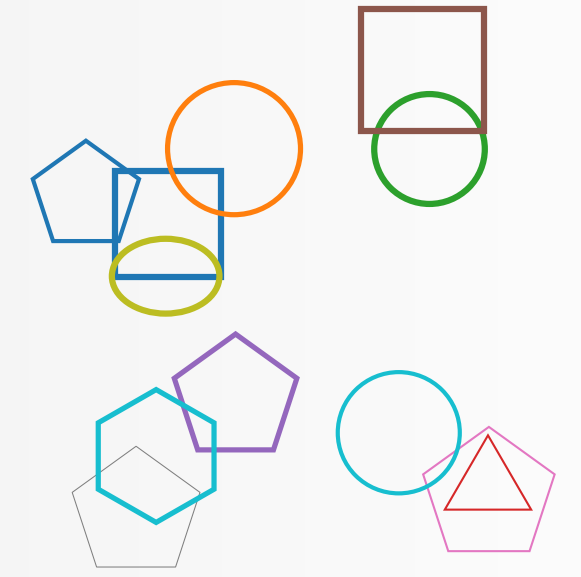[{"shape": "pentagon", "thickness": 2, "radius": 0.48, "center": [0.148, 0.659]}, {"shape": "square", "thickness": 3, "radius": 0.46, "center": [0.289, 0.611]}, {"shape": "circle", "thickness": 2.5, "radius": 0.57, "center": [0.403, 0.742]}, {"shape": "circle", "thickness": 3, "radius": 0.48, "center": [0.739, 0.741]}, {"shape": "triangle", "thickness": 1, "radius": 0.43, "center": [0.84, 0.16]}, {"shape": "pentagon", "thickness": 2.5, "radius": 0.55, "center": [0.405, 0.31]}, {"shape": "square", "thickness": 3, "radius": 0.53, "center": [0.726, 0.879]}, {"shape": "pentagon", "thickness": 1, "radius": 0.59, "center": [0.841, 0.141]}, {"shape": "pentagon", "thickness": 0.5, "radius": 0.58, "center": [0.234, 0.111]}, {"shape": "oval", "thickness": 3, "radius": 0.46, "center": [0.285, 0.521]}, {"shape": "hexagon", "thickness": 2.5, "radius": 0.57, "center": [0.269, 0.21]}, {"shape": "circle", "thickness": 2, "radius": 0.52, "center": [0.686, 0.25]}]